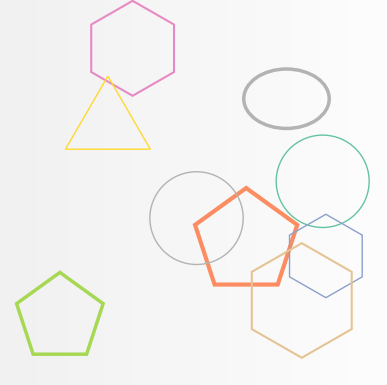[{"shape": "circle", "thickness": 1, "radius": 0.6, "center": [0.833, 0.529]}, {"shape": "pentagon", "thickness": 3, "radius": 0.69, "center": [0.635, 0.373]}, {"shape": "hexagon", "thickness": 1, "radius": 0.54, "center": [0.841, 0.335]}, {"shape": "hexagon", "thickness": 1.5, "radius": 0.62, "center": [0.342, 0.875]}, {"shape": "pentagon", "thickness": 2.5, "radius": 0.59, "center": [0.154, 0.175]}, {"shape": "triangle", "thickness": 1, "radius": 0.63, "center": [0.278, 0.676]}, {"shape": "hexagon", "thickness": 1.5, "radius": 0.74, "center": [0.779, 0.22]}, {"shape": "oval", "thickness": 2.5, "radius": 0.55, "center": [0.739, 0.744]}, {"shape": "circle", "thickness": 1, "radius": 0.6, "center": [0.507, 0.433]}]